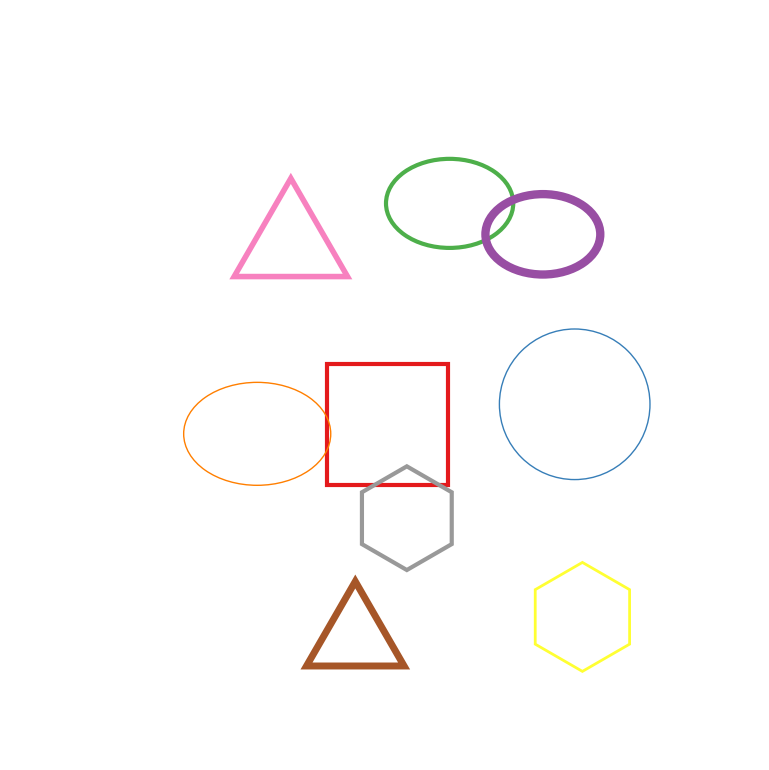[{"shape": "square", "thickness": 1.5, "radius": 0.39, "center": [0.504, 0.449]}, {"shape": "circle", "thickness": 0.5, "radius": 0.49, "center": [0.746, 0.475]}, {"shape": "oval", "thickness": 1.5, "radius": 0.41, "center": [0.584, 0.736]}, {"shape": "oval", "thickness": 3, "radius": 0.37, "center": [0.705, 0.696]}, {"shape": "oval", "thickness": 0.5, "radius": 0.48, "center": [0.334, 0.437]}, {"shape": "hexagon", "thickness": 1, "radius": 0.35, "center": [0.756, 0.199]}, {"shape": "triangle", "thickness": 2.5, "radius": 0.37, "center": [0.461, 0.172]}, {"shape": "triangle", "thickness": 2, "radius": 0.43, "center": [0.378, 0.683]}, {"shape": "hexagon", "thickness": 1.5, "radius": 0.34, "center": [0.528, 0.327]}]